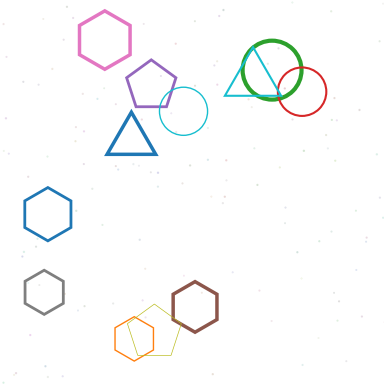[{"shape": "hexagon", "thickness": 2, "radius": 0.35, "center": [0.124, 0.444]}, {"shape": "triangle", "thickness": 2.5, "radius": 0.36, "center": [0.341, 0.636]}, {"shape": "hexagon", "thickness": 1, "radius": 0.29, "center": [0.349, 0.12]}, {"shape": "circle", "thickness": 3, "radius": 0.38, "center": [0.707, 0.818]}, {"shape": "circle", "thickness": 1.5, "radius": 0.31, "center": [0.785, 0.762]}, {"shape": "pentagon", "thickness": 2, "radius": 0.34, "center": [0.393, 0.777]}, {"shape": "hexagon", "thickness": 2.5, "radius": 0.33, "center": [0.507, 0.203]}, {"shape": "hexagon", "thickness": 2.5, "radius": 0.38, "center": [0.272, 0.896]}, {"shape": "hexagon", "thickness": 2, "radius": 0.29, "center": [0.115, 0.241]}, {"shape": "pentagon", "thickness": 0.5, "radius": 0.37, "center": [0.401, 0.137]}, {"shape": "triangle", "thickness": 1.5, "radius": 0.42, "center": [0.657, 0.793]}, {"shape": "circle", "thickness": 1, "radius": 0.31, "center": [0.477, 0.711]}]